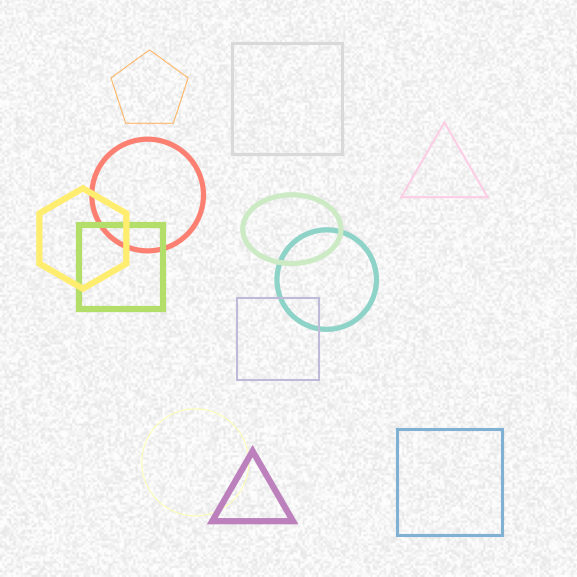[{"shape": "circle", "thickness": 2.5, "radius": 0.43, "center": [0.566, 0.515]}, {"shape": "circle", "thickness": 0.5, "radius": 0.46, "center": [0.338, 0.198]}, {"shape": "square", "thickness": 1, "radius": 0.36, "center": [0.481, 0.412]}, {"shape": "circle", "thickness": 2.5, "radius": 0.48, "center": [0.256, 0.661]}, {"shape": "square", "thickness": 1.5, "radius": 0.46, "center": [0.779, 0.165]}, {"shape": "pentagon", "thickness": 0.5, "radius": 0.35, "center": [0.259, 0.842]}, {"shape": "square", "thickness": 3, "radius": 0.36, "center": [0.21, 0.536]}, {"shape": "triangle", "thickness": 1, "radius": 0.43, "center": [0.77, 0.701]}, {"shape": "square", "thickness": 1.5, "radius": 0.48, "center": [0.497, 0.829]}, {"shape": "triangle", "thickness": 3, "radius": 0.4, "center": [0.437, 0.137]}, {"shape": "oval", "thickness": 2.5, "radius": 0.42, "center": [0.505, 0.602]}, {"shape": "hexagon", "thickness": 3, "radius": 0.43, "center": [0.143, 0.586]}]